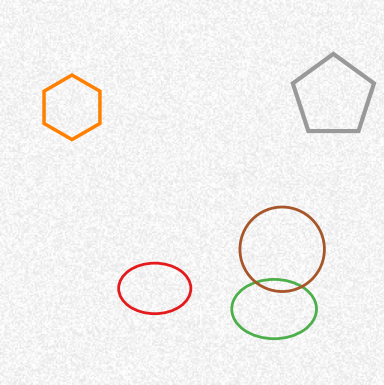[{"shape": "oval", "thickness": 2, "radius": 0.47, "center": [0.402, 0.251]}, {"shape": "oval", "thickness": 2, "radius": 0.55, "center": [0.712, 0.197]}, {"shape": "hexagon", "thickness": 2.5, "radius": 0.42, "center": [0.187, 0.721]}, {"shape": "circle", "thickness": 2, "radius": 0.55, "center": [0.733, 0.353]}, {"shape": "pentagon", "thickness": 3, "radius": 0.55, "center": [0.866, 0.749]}]